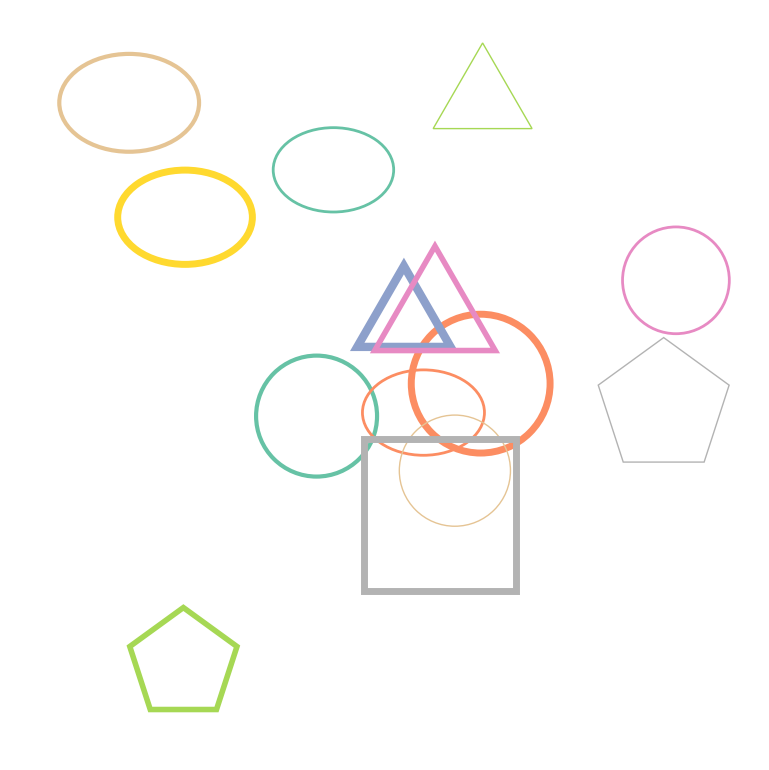[{"shape": "oval", "thickness": 1, "radius": 0.39, "center": [0.433, 0.779]}, {"shape": "circle", "thickness": 1.5, "radius": 0.39, "center": [0.411, 0.46]}, {"shape": "oval", "thickness": 1, "radius": 0.4, "center": [0.55, 0.464]}, {"shape": "circle", "thickness": 2.5, "radius": 0.45, "center": [0.624, 0.502]}, {"shape": "triangle", "thickness": 3, "radius": 0.35, "center": [0.525, 0.585]}, {"shape": "circle", "thickness": 1, "radius": 0.35, "center": [0.878, 0.636]}, {"shape": "triangle", "thickness": 2, "radius": 0.45, "center": [0.565, 0.59]}, {"shape": "pentagon", "thickness": 2, "radius": 0.37, "center": [0.238, 0.138]}, {"shape": "triangle", "thickness": 0.5, "radius": 0.37, "center": [0.627, 0.87]}, {"shape": "oval", "thickness": 2.5, "radius": 0.44, "center": [0.24, 0.718]}, {"shape": "oval", "thickness": 1.5, "radius": 0.45, "center": [0.168, 0.866]}, {"shape": "circle", "thickness": 0.5, "radius": 0.36, "center": [0.591, 0.389]}, {"shape": "pentagon", "thickness": 0.5, "radius": 0.45, "center": [0.862, 0.472]}, {"shape": "square", "thickness": 2.5, "radius": 0.49, "center": [0.572, 0.332]}]